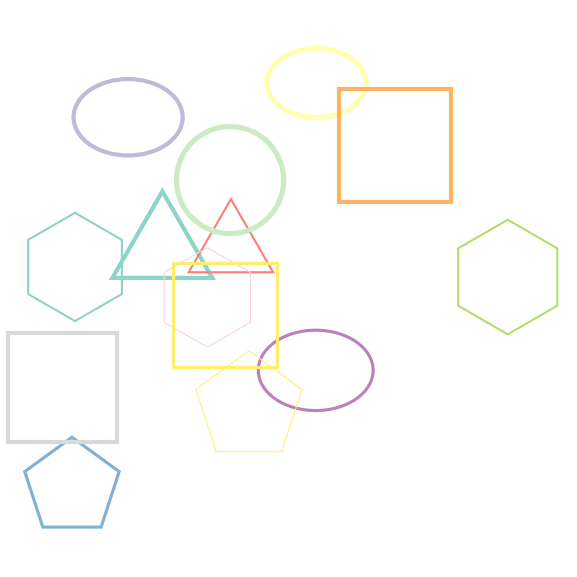[{"shape": "triangle", "thickness": 2, "radius": 0.5, "center": [0.281, 0.568]}, {"shape": "hexagon", "thickness": 1, "radius": 0.47, "center": [0.13, 0.537]}, {"shape": "oval", "thickness": 2.5, "radius": 0.43, "center": [0.548, 0.856]}, {"shape": "oval", "thickness": 2, "radius": 0.47, "center": [0.222, 0.796]}, {"shape": "triangle", "thickness": 1, "radius": 0.42, "center": [0.4, 0.57]}, {"shape": "pentagon", "thickness": 1.5, "radius": 0.43, "center": [0.125, 0.156]}, {"shape": "square", "thickness": 2, "radius": 0.49, "center": [0.684, 0.747]}, {"shape": "hexagon", "thickness": 1, "radius": 0.5, "center": [0.879, 0.519]}, {"shape": "hexagon", "thickness": 0.5, "radius": 0.43, "center": [0.359, 0.484]}, {"shape": "square", "thickness": 2, "radius": 0.47, "center": [0.108, 0.329]}, {"shape": "oval", "thickness": 1.5, "radius": 0.5, "center": [0.547, 0.358]}, {"shape": "circle", "thickness": 2.5, "radius": 0.46, "center": [0.398, 0.687]}, {"shape": "square", "thickness": 1.5, "radius": 0.45, "center": [0.39, 0.454]}, {"shape": "pentagon", "thickness": 0.5, "radius": 0.48, "center": [0.431, 0.295]}]